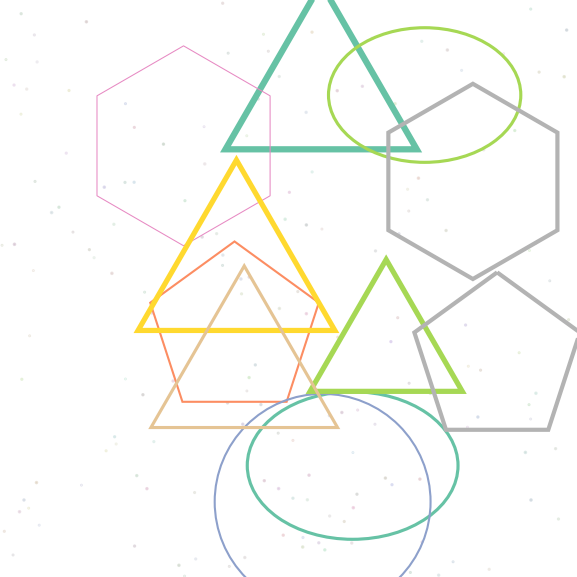[{"shape": "triangle", "thickness": 3, "radius": 0.96, "center": [0.556, 0.836]}, {"shape": "oval", "thickness": 1.5, "radius": 0.91, "center": [0.611, 0.193]}, {"shape": "pentagon", "thickness": 1, "radius": 0.77, "center": [0.406, 0.428]}, {"shape": "circle", "thickness": 1, "radius": 0.93, "center": [0.559, 0.13]}, {"shape": "hexagon", "thickness": 0.5, "radius": 0.87, "center": [0.318, 0.747]}, {"shape": "oval", "thickness": 1.5, "radius": 0.83, "center": [0.735, 0.835]}, {"shape": "triangle", "thickness": 2.5, "radius": 0.76, "center": [0.669, 0.398]}, {"shape": "triangle", "thickness": 2.5, "radius": 0.98, "center": [0.409, 0.525]}, {"shape": "triangle", "thickness": 1.5, "radius": 0.93, "center": [0.423, 0.352]}, {"shape": "hexagon", "thickness": 2, "radius": 0.85, "center": [0.819, 0.685]}, {"shape": "pentagon", "thickness": 2, "radius": 0.75, "center": [0.861, 0.377]}]